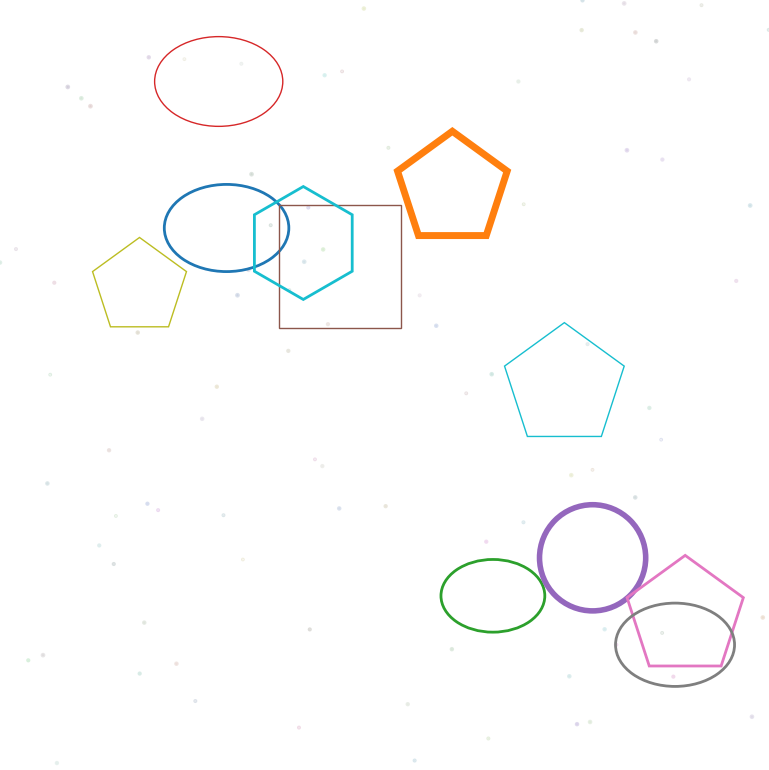[{"shape": "oval", "thickness": 1, "radius": 0.4, "center": [0.294, 0.704]}, {"shape": "pentagon", "thickness": 2.5, "radius": 0.37, "center": [0.587, 0.755]}, {"shape": "oval", "thickness": 1, "radius": 0.34, "center": [0.64, 0.226]}, {"shape": "oval", "thickness": 0.5, "radius": 0.42, "center": [0.284, 0.894]}, {"shape": "circle", "thickness": 2, "radius": 0.34, "center": [0.77, 0.276]}, {"shape": "square", "thickness": 0.5, "radius": 0.4, "center": [0.442, 0.654]}, {"shape": "pentagon", "thickness": 1, "radius": 0.4, "center": [0.89, 0.199]}, {"shape": "oval", "thickness": 1, "radius": 0.39, "center": [0.877, 0.163]}, {"shape": "pentagon", "thickness": 0.5, "radius": 0.32, "center": [0.181, 0.627]}, {"shape": "pentagon", "thickness": 0.5, "radius": 0.41, "center": [0.733, 0.499]}, {"shape": "hexagon", "thickness": 1, "radius": 0.37, "center": [0.394, 0.684]}]